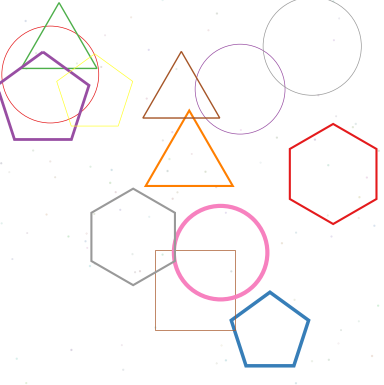[{"shape": "hexagon", "thickness": 1.5, "radius": 0.65, "center": [0.865, 0.548]}, {"shape": "circle", "thickness": 0.5, "radius": 0.63, "center": [0.131, 0.806]}, {"shape": "pentagon", "thickness": 2.5, "radius": 0.53, "center": [0.701, 0.135]}, {"shape": "triangle", "thickness": 1, "radius": 0.57, "center": [0.153, 0.879]}, {"shape": "pentagon", "thickness": 2, "radius": 0.63, "center": [0.112, 0.739]}, {"shape": "circle", "thickness": 0.5, "radius": 0.58, "center": [0.624, 0.768]}, {"shape": "triangle", "thickness": 1.5, "radius": 0.65, "center": [0.492, 0.582]}, {"shape": "pentagon", "thickness": 0.5, "radius": 0.52, "center": [0.246, 0.757]}, {"shape": "triangle", "thickness": 1, "radius": 0.58, "center": [0.471, 0.751]}, {"shape": "square", "thickness": 0.5, "radius": 0.52, "center": [0.507, 0.247]}, {"shape": "circle", "thickness": 3, "radius": 0.61, "center": [0.573, 0.344]}, {"shape": "hexagon", "thickness": 1.5, "radius": 0.63, "center": [0.346, 0.385]}, {"shape": "circle", "thickness": 0.5, "radius": 0.64, "center": [0.811, 0.88]}]